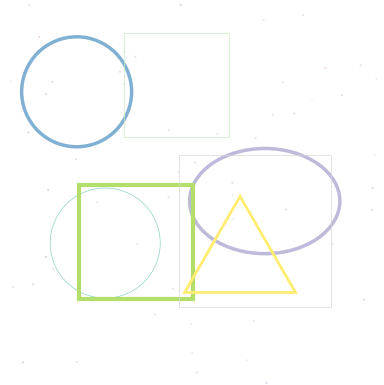[{"shape": "circle", "thickness": 0.5, "radius": 0.71, "center": [0.273, 0.369]}, {"shape": "oval", "thickness": 2.5, "radius": 0.98, "center": [0.688, 0.478]}, {"shape": "circle", "thickness": 2.5, "radius": 0.71, "center": [0.199, 0.762]}, {"shape": "square", "thickness": 3, "radius": 0.74, "center": [0.354, 0.372]}, {"shape": "square", "thickness": 0.5, "radius": 0.99, "center": [0.662, 0.399]}, {"shape": "square", "thickness": 0.5, "radius": 0.68, "center": [0.459, 0.78]}, {"shape": "triangle", "thickness": 2, "radius": 0.83, "center": [0.624, 0.323]}]